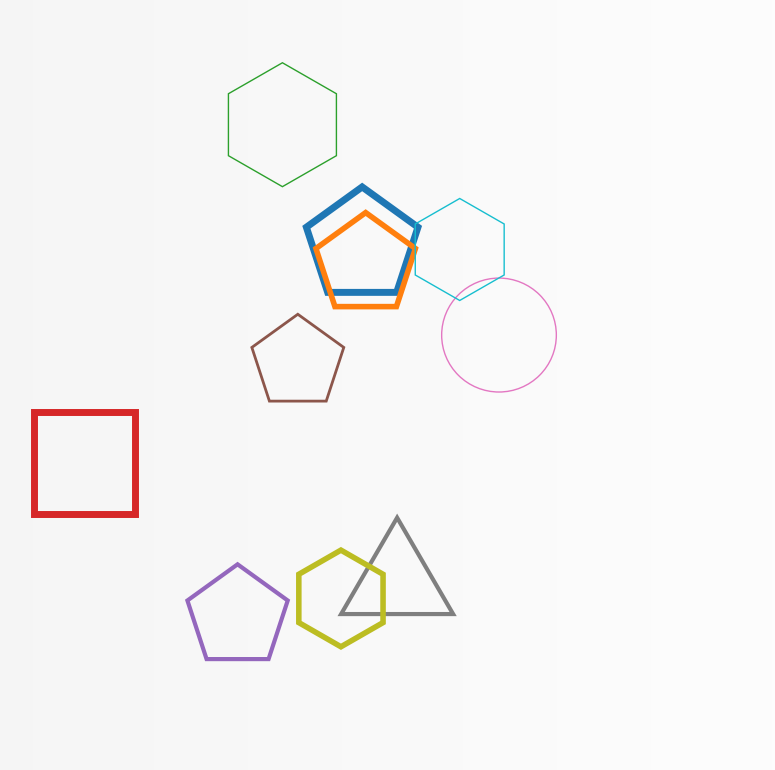[{"shape": "pentagon", "thickness": 2.5, "radius": 0.38, "center": [0.467, 0.682]}, {"shape": "pentagon", "thickness": 2, "radius": 0.34, "center": [0.472, 0.656]}, {"shape": "hexagon", "thickness": 0.5, "radius": 0.4, "center": [0.364, 0.838]}, {"shape": "square", "thickness": 2.5, "radius": 0.33, "center": [0.109, 0.399]}, {"shape": "pentagon", "thickness": 1.5, "radius": 0.34, "center": [0.307, 0.199]}, {"shape": "pentagon", "thickness": 1, "radius": 0.31, "center": [0.384, 0.53]}, {"shape": "circle", "thickness": 0.5, "radius": 0.37, "center": [0.644, 0.565]}, {"shape": "triangle", "thickness": 1.5, "radius": 0.42, "center": [0.512, 0.244]}, {"shape": "hexagon", "thickness": 2, "radius": 0.31, "center": [0.44, 0.223]}, {"shape": "hexagon", "thickness": 0.5, "radius": 0.33, "center": [0.593, 0.676]}]